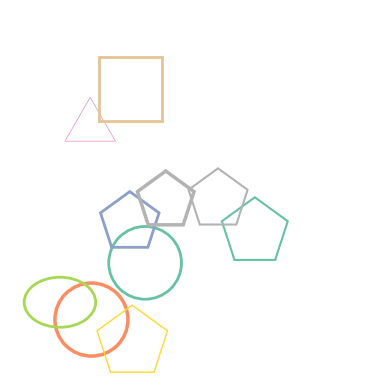[{"shape": "circle", "thickness": 2, "radius": 0.47, "center": [0.377, 0.317]}, {"shape": "pentagon", "thickness": 1.5, "radius": 0.45, "center": [0.662, 0.398]}, {"shape": "circle", "thickness": 2.5, "radius": 0.47, "center": [0.238, 0.17]}, {"shape": "pentagon", "thickness": 2, "radius": 0.4, "center": [0.337, 0.422]}, {"shape": "triangle", "thickness": 0.5, "radius": 0.38, "center": [0.234, 0.671]}, {"shape": "oval", "thickness": 2, "radius": 0.46, "center": [0.156, 0.215]}, {"shape": "pentagon", "thickness": 1, "radius": 0.48, "center": [0.344, 0.111]}, {"shape": "square", "thickness": 2, "radius": 0.41, "center": [0.339, 0.768]}, {"shape": "pentagon", "thickness": 2.5, "radius": 0.39, "center": [0.43, 0.479]}, {"shape": "pentagon", "thickness": 1.5, "radius": 0.4, "center": [0.566, 0.482]}]